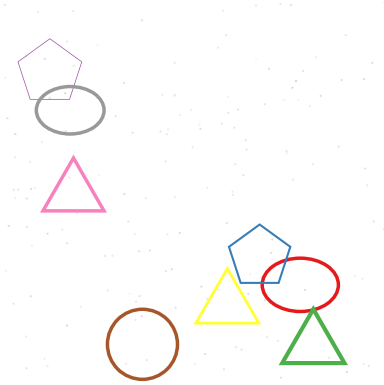[{"shape": "oval", "thickness": 2.5, "radius": 0.49, "center": [0.78, 0.26]}, {"shape": "pentagon", "thickness": 1.5, "radius": 0.42, "center": [0.674, 0.333]}, {"shape": "triangle", "thickness": 3, "radius": 0.47, "center": [0.814, 0.104]}, {"shape": "pentagon", "thickness": 0.5, "radius": 0.44, "center": [0.13, 0.812]}, {"shape": "triangle", "thickness": 2, "radius": 0.47, "center": [0.591, 0.208]}, {"shape": "circle", "thickness": 2.5, "radius": 0.45, "center": [0.37, 0.106]}, {"shape": "triangle", "thickness": 2.5, "radius": 0.46, "center": [0.191, 0.498]}, {"shape": "oval", "thickness": 2.5, "radius": 0.44, "center": [0.182, 0.714]}]